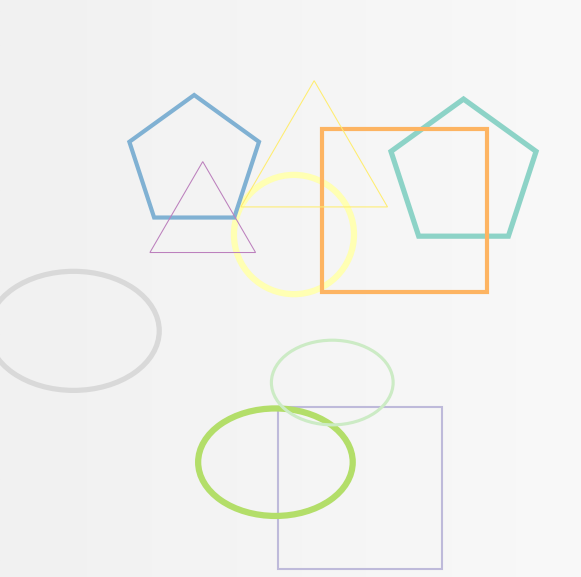[{"shape": "pentagon", "thickness": 2.5, "radius": 0.66, "center": [0.797, 0.696]}, {"shape": "circle", "thickness": 3, "radius": 0.52, "center": [0.506, 0.593]}, {"shape": "square", "thickness": 1, "radius": 0.7, "center": [0.619, 0.154]}, {"shape": "pentagon", "thickness": 2, "radius": 0.59, "center": [0.334, 0.717]}, {"shape": "square", "thickness": 2, "radius": 0.71, "center": [0.696, 0.635]}, {"shape": "oval", "thickness": 3, "radius": 0.66, "center": [0.474, 0.199]}, {"shape": "oval", "thickness": 2.5, "radius": 0.74, "center": [0.127, 0.426]}, {"shape": "triangle", "thickness": 0.5, "radius": 0.52, "center": [0.349, 0.614]}, {"shape": "oval", "thickness": 1.5, "radius": 0.52, "center": [0.572, 0.337]}, {"shape": "triangle", "thickness": 0.5, "radius": 0.73, "center": [0.54, 0.714]}]